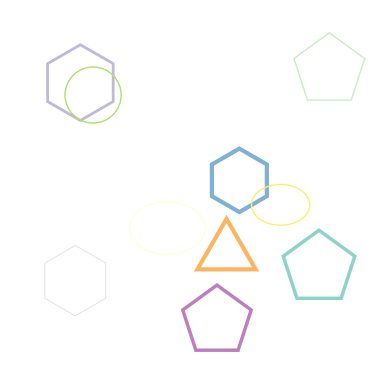[{"shape": "pentagon", "thickness": 2.5, "radius": 0.49, "center": [0.829, 0.304]}, {"shape": "oval", "thickness": 0.5, "radius": 0.49, "center": [0.434, 0.407]}, {"shape": "hexagon", "thickness": 2, "radius": 0.49, "center": [0.209, 0.785]}, {"shape": "hexagon", "thickness": 3, "radius": 0.41, "center": [0.622, 0.532]}, {"shape": "triangle", "thickness": 3, "radius": 0.44, "center": [0.588, 0.344]}, {"shape": "circle", "thickness": 1, "radius": 0.36, "center": [0.242, 0.753]}, {"shape": "hexagon", "thickness": 0.5, "radius": 0.46, "center": [0.196, 0.271]}, {"shape": "pentagon", "thickness": 2.5, "radius": 0.47, "center": [0.564, 0.166]}, {"shape": "pentagon", "thickness": 1, "radius": 0.48, "center": [0.855, 0.818]}, {"shape": "oval", "thickness": 1, "radius": 0.38, "center": [0.729, 0.468]}]